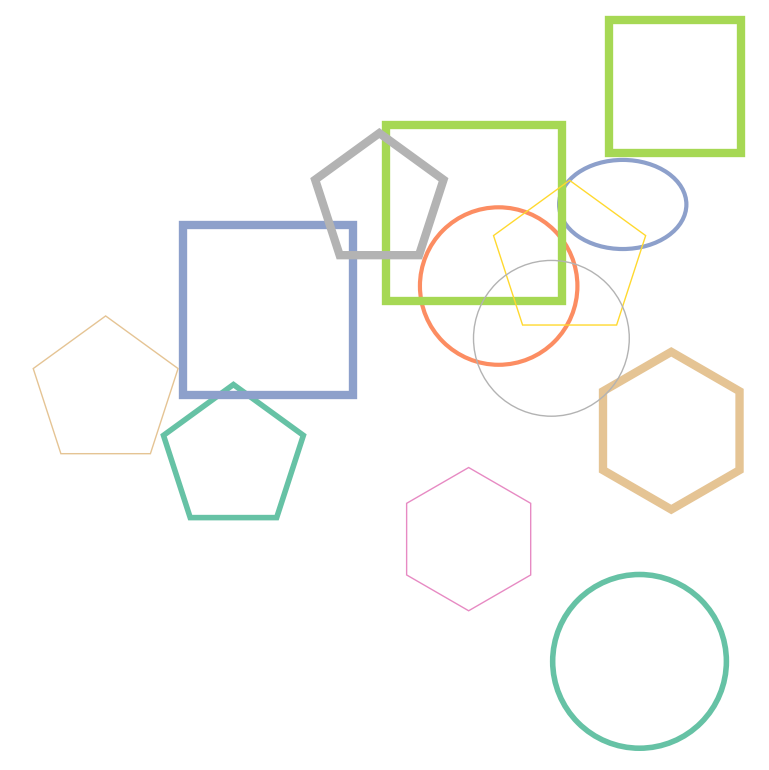[{"shape": "circle", "thickness": 2, "radius": 0.56, "center": [0.831, 0.141]}, {"shape": "pentagon", "thickness": 2, "radius": 0.48, "center": [0.303, 0.405]}, {"shape": "circle", "thickness": 1.5, "radius": 0.51, "center": [0.648, 0.629]}, {"shape": "square", "thickness": 3, "radius": 0.55, "center": [0.348, 0.598]}, {"shape": "oval", "thickness": 1.5, "radius": 0.41, "center": [0.809, 0.734]}, {"shape": "hexagon", "thickness": 0.5, "radius": 0.47, "center": [0.609, 0.3]}, {"shape": "square", "thickness": 3, "radius": 0.57, "center": [0.615, 0.724]}, {"shape": "square", "thickness": 3, "radius": 0.43, "center": [0.877, 0.888]}, {"shape": "pentagon", "thickness": 0.5, "radius": 0.52, "center": [0.74, 0.662]}, {"shape": "hexagon", "thickness": 3, "radius": 0.51, "center": [0.872, 0.441]}, {"shape": "pentagon", "thickness": 0.5, "radius": 0.49, "center": [0.137, 0.491]}, {"shape": "circle", "thickness": 0.5, "radius": 0.51, "center": [0.716, 0.561]}, {"shape": "pentagon", "thickness": 3, "radius": 0.44, "center": [0.493, 0.74]}]